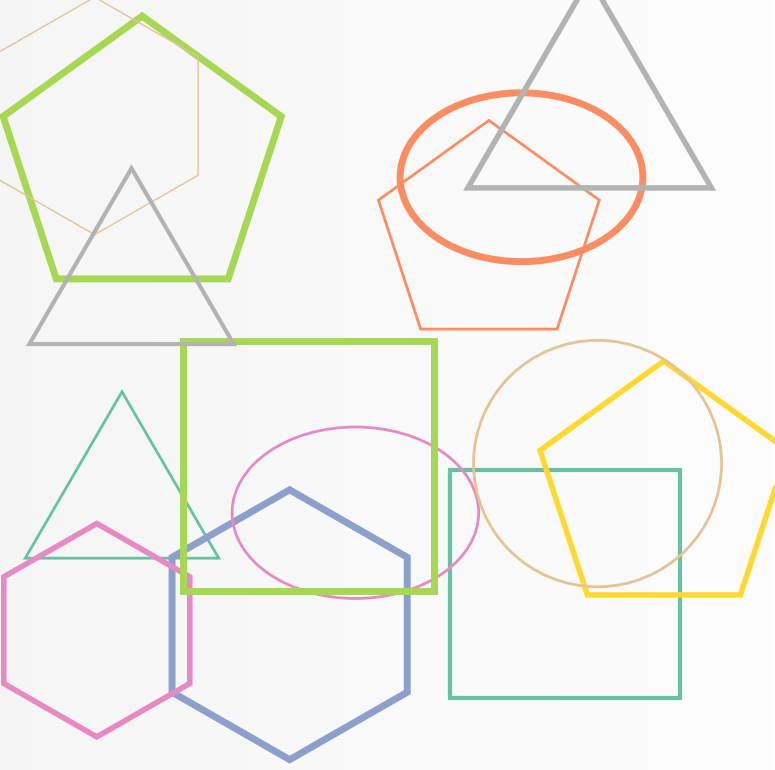[{"shape": "square", "thickness": 1.5, "radius": 0.74, "center": [0.729, 0.241]}, {"shape": "triangle", "thickness": 1, "radius": 0.72, "center": [0.157, 0.347]}, {"shape": "oval", "thickness": 2.5, "radius": 0.78, "center": [0.673, 0.77]}, {"shape": "pentagon", "thickness": 1, "radius": 0.75, "center": [0.631, 0.694]}, {"shape": "hexagon", "thickness": 2.5, "radius": 0.88, "center": [0.374, 0.189]}, {"shape": "oval", "thickness": 1, "radius": 0.8, "center": [0.459, 0.334]}, {"shape": "hexagon", "thickness": 2, "radius": 0.69, "center": [0.125, 0.182]}, {"shape": "square", "thickness": 2.5, "radius": 0.81, "center": [0.398, 0.394]}, {"shape": "pentagon", "thickness": 2.5, "radius": 0.94, "center": [0.183, 0.79]}, {"shape": "pentagon", "thickness": 2, "radius": 0.84, "center": [0.857, 0.363]}, {"shape": "circle", "thickness": 1, "radius": 0.8, "center": [0.771, 0.398]}, {"shape": "hexagon", "thickness": 0.5, "radius": 0.77, "center": [0.122, 0.849]}, {"shape": "triangle", "thickness": 1.5, "radius": 0.76, "center": [0.17, 0.629]}, {"shape": "triangle", "thickness": 2, "radius": 0.91, "center": [0.761, 0.847]}]